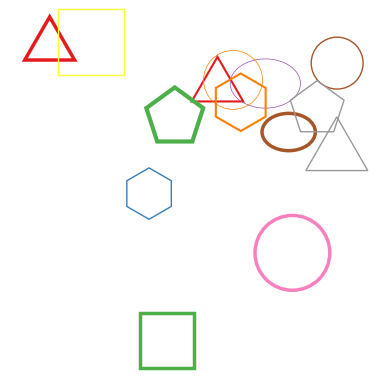[{"shape": "triangle", "thickness": 1.5, "radius": 0.39, "center": [0.565, 0.775]}, {"shape": "triangle", "thickness": 2.5, "radius": 0.37, "center": [0.129, 0.881]}, {"shape": "hexagon", "thickness": 1, "radius": 0.33, "center": [0.387, 0.497]}, {"shape": "square", "thickness": 2.5, "radius": 0.35, "center": [0.434, 0.116]}, {"shape": "pentagon", "thickness": 3, "radius": 0.39, "center": [0.454, 0.695]}, {"shape": "oval", "thickness": 0.5, "radius": 0.46, "center": [0.689, 0.783]}, {"shape": "hexagon", "thickness": 1.5, "radius": 0.37, "center": [0.625, 0.734]}, {"shape": "circle", "thickness": 0.5, "radius": 0.38, "center": [0.605, 0.792]}, {"shape": "square", "thickness": 1, "radius": 0.43, "center": [0.237, 0.89]}, {"shape": "oval", "thickness": 2.5, "radius": 0.35, "center": [0.75, 0.657]}, {"shape": "circle", "thickness": 1, "radius": 0.34, "center": [0.876, 0.836]}, {"shape": "circle", "thickness": 2.5, "radius": 0.49, "center": [0.759, 0.343]}, {"shape": "triangle", "thickness": 1, "radius": 0.46, "center": [0.875, 0.603]}, {"shape": "pentagon", "thickness": 1, "radius": 0.37, "center": [0.824, 0.717]}]